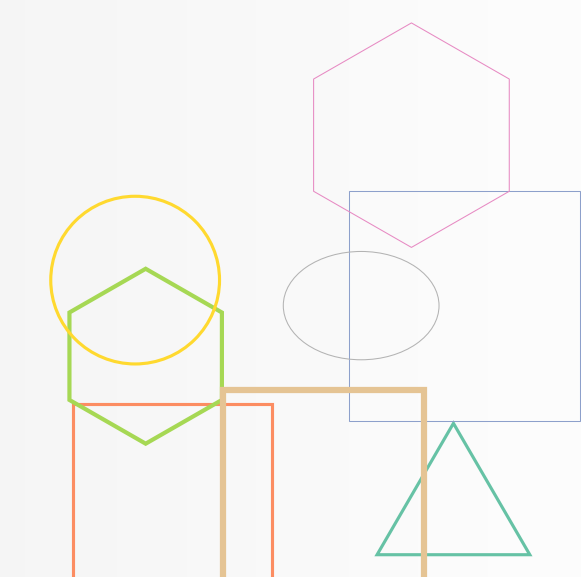[{"shape": "triangle", "thickness": 1.5, "radius": 0.76, "center": [0.78, 0.114]}, {"shape": "square", "thickness": 1.5, "radius": 0.86, "center": [0.297, 0.128]}, {"shape": "square", "thickness": 0.5, "radius": 0.99, "center": [0.799, 0.469]}, {"shape": "hexagon", "thickness": 0.5, "radius": 0.97, "center": [0.708, 0.765]}, {"shape": "hexagon", "thickness": 2, "radius": 0.76, "center": [0.251, 0.382]}, {"shape": "circle", "thickness": 1.5, "radius": 0.73, "center": [0.233, 0.514]}, {"shape": "square", "thickness": 3, "radius": 0.87, "center": [0.557, 0.15]}, {"shape": "oval", "thickness": 0.5, "radius": 0.67, "center": [0.621, 0.47]}]